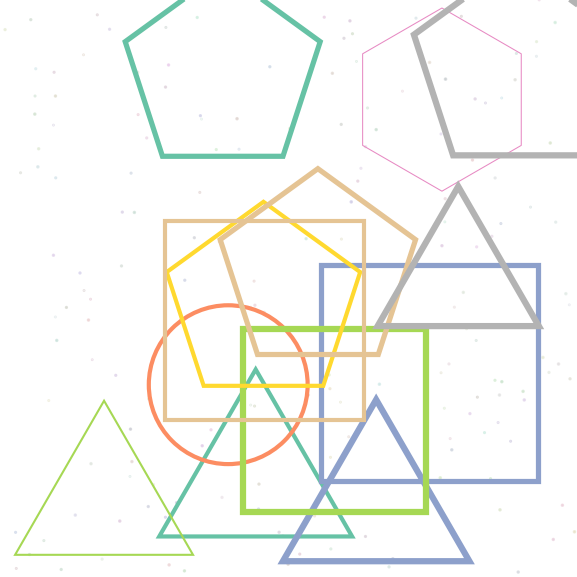[{"shape": "pentagon", "thickness": 2.5, "radius": 0.89, "center": [0.386, 0.872]}, {"shape": "triangle", "thickness": 2, "radius": 0.96, "center": [0.443, 0.167]}, {"shape": "circle", "thickness": 2, "radius": 0.69, "center": [0.395, 0.333]}, {"shape": "triangle", "thickness": 3, "radius": 0.93, "center": [0.651, 0.121]}, {"shape": "square", "thickness": 2.5, "radius": 0.94, "center": [0.744, 0.353]}, {"shape": "hexagon", "thickness": 0.5, "radius": 0.79, "center": [0.765, 0.827]}, {"shape": "square", "thickness": 3, "radius": 0.79, "center": [0.579, 0.271]}, {"shape": "triangle", "thickness": 1, "radius": 0.89, "center": [0.18, 0.127]}, {"shape": "pentagon", "thickness": 2, "radius": 0.88, "center": [0.456, 0.474]}, {"shape": "square", "thickness": 2, "radius": 0.86, "center": [0.459, 0.443]}, {"shape": "pentagon", "thickness": 2.5, "radius": 0.89, "center": [0.55, 0.529]}, {"shape": "pentagon", "thickness": 3, "radius": 0.93, "center": [0.894, 0.881]}, {"shape": "triangle", "thickness": 3, "radius": 0.81, "center": [0.793, 0.515]}]